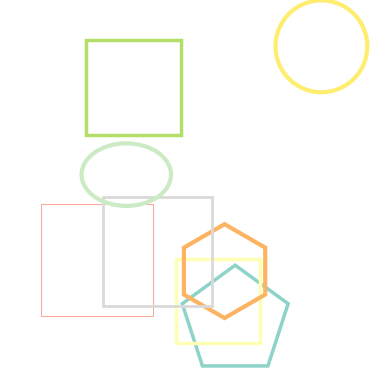[{"shape": "pentagon", "thickness": 2.5, "radius": 0.72, "center": [0.611, 0.166]}, {"shape": "square", "thickness": 2.5, "radius": 0.55, "center": [0.567, 0.218]}, {"shape": "square", "thickness": 0.5, "radius": 0.73, "center": [0.252, 0.325]}, {"shape": "hexagon", "thickness": 3, "radius": 0.61, "center": [0.583, 0.296]}, {"shape": "square", "thickness": 2.5, "radius": 0.62, "center": [0.347, 0.773]}, {"shape": "square", "thickness": 2, "radius": 0.71, "center": [0.408, 0.346]}, {"shape": "oval", "thickness": 3, "radius": 0.58, "center": [0.328, 0.546]}, {"shape": "circle", "thickness": 3, "radius": 0.6, "center": [0.835, 0.88]}]